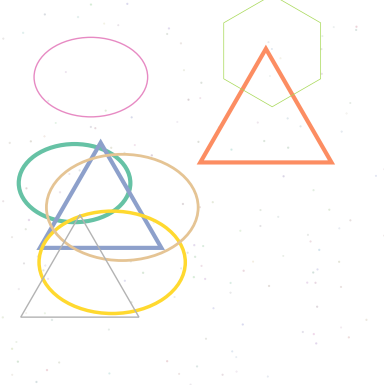[{"shape": "oval", "thickness": 3, "radius": 0.72, "center": [0.194, 0.524]}, {"shape": "triangle", "thickness": 3, "radius": 0.98, "center": [0.691, 0.676]}, {"shape": "triangle", "thickness": 3, "radius": 0.91, "center": [0.261, 0.447]}, {"shape": "oval", "thickness": 1, "radius": 0.74, "center": [0.236, 0.8]}, {"shape": "hexagon", "thickness": 0.5, "radius": 0.73, "center": [0.707, 0.868]}, {"shape": "oval", "thickness": 2.5, "radius": 0.95, "center": [0.291, 0.319]}, {"shape": "oval", "thickness": 2, "radius": 0.99, "center": [0.318, 0.461]}, {"shape": "triangle", "thickness": 1, "radius": 0.89, "center": [0.207, 0.265]}]